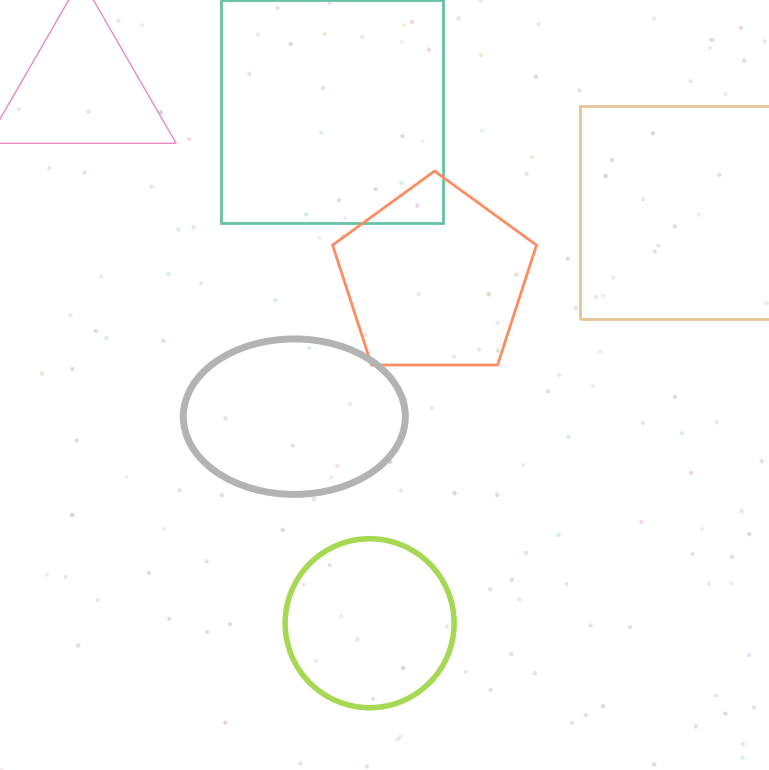[{"shape": "square", "thickness": 1, "radius": 0.72, "center": [0.431, 0.855]}, {"shape": "pentagon", "thickness": 1, "radius": 0.7, "center": [0.564, 0.639]}, {"shape": "triangle", "thickness": 0.5, "radius": 0.71, "center": [0.105, 0.885]}, {"shape": "circle", "thickness": 2, "radius": 0.55, "center": [0.48, 0.191]}, {"shape": "square", "thickness": 1, "radius": 0.69, "center": [0.892, 0.724]}, {"shape": "oval", "thickness": 2.5, "radius": 0.72, "center": [0.382, 0.459]}]